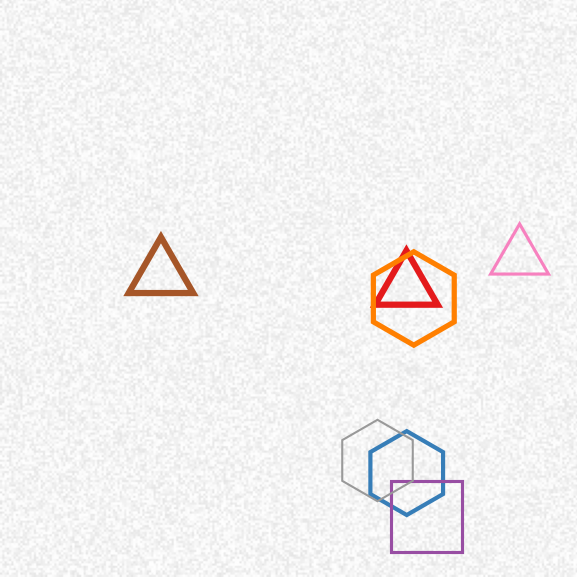[{"shape": "triangle", "thickness": 3, "radius": 0.31, "center": [0.704, 0.503]}, {"shape": "hexagon", "thickness": 2, "radius": 0.36, "center": [0.704, 0.18]}, {"shape": "square", "thickness": 1.5, "radius": 0.31, "center": [0.739, 0.104]}, {"shape": "hexagon", "thickness": 2.5, "radius": 0.4, "center": [0.717, 0.482]}, {"shape": "triangle", "thickness": 3, "radius": 0.32, "center": [0.279, 0.524]}, {"shape": "triangle", "thickness": 1.5, "radius": 0.29, "center": [0.9, 0.554]}, {"shape": "hexagon", "thickness": 1, "radius": 0.35, "center": [0.654, 0.202]}]